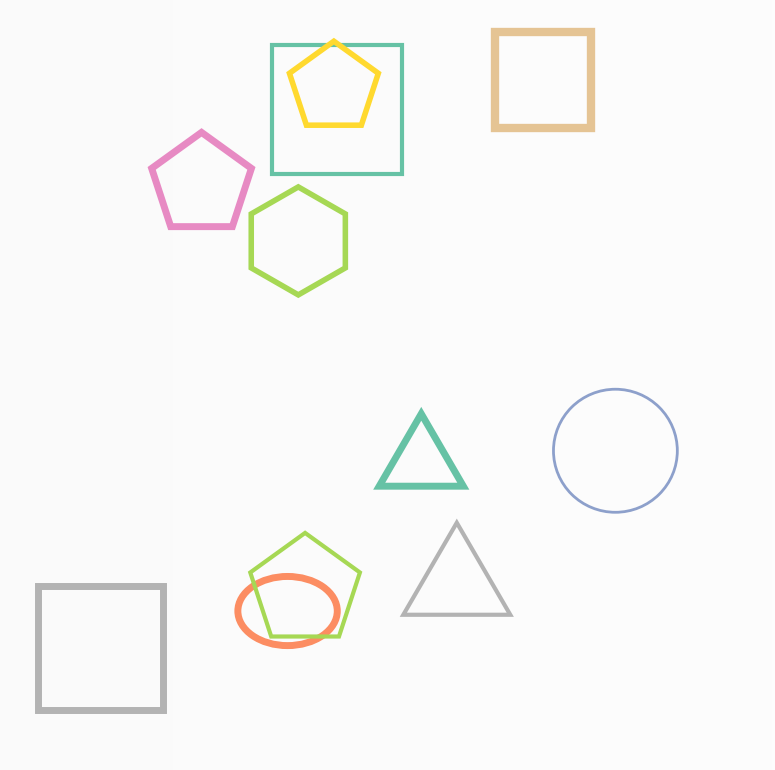[{"shape": "square", "thickness": 1.5, "radius": 0.42, "center": [0.435, 0.858]}, {"shape": "triangle", "thickness": 2.5, "radius": 0.31, "center": [0.544, 0.4]}, {"shape": "oval", "thickness": 2.5, "radius": 0.32, "center": [0.371, 0.206]}, {"shape": "circle", "thickness": 1, "radius": 0.4, "center": [0.794, 0.415]}, {"shape": "pentagon", "thickness": 2.5, "radius": 0.34, "center": [0.26, 0.76]}, {"shape": "hexagon", "thickness": 2, "radius": 0.35, "center": [0.385, 0.687]}, {"shape": "pentagon", "thickness": 1.5, "radius": 0.37, "center": [0.394, 0.234]}, {"shape": "pentagon", "thickness": 2, "radius": 0.3, "center": [0.431, 0.886]}, {"shape": "square", "thickness": 3, "radius": 0.31, "center": [0.701, 0.896]}, {"shape": "square", "thickness": 2.5, "radius": 0.4, "center": [0.13, 0.158]}, {"shape": "triangle", "thickness": 1.5, "radius": 0.4, "center": [0.589, 0.241]}]